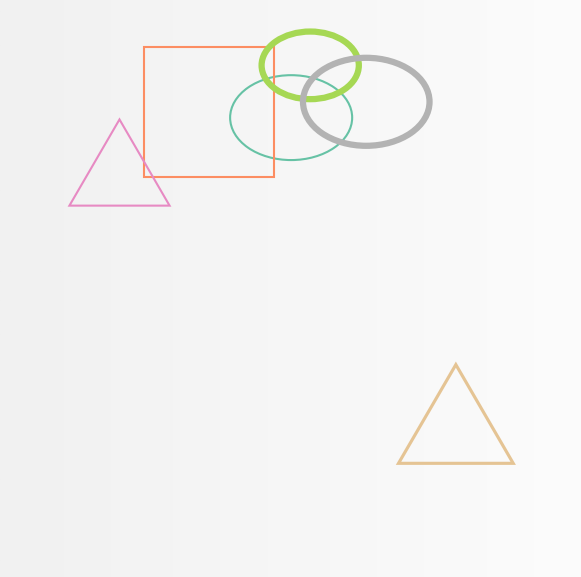[{"shape": "oval", "thickness": 1, "radius": 0.52, "center": [0.501, 0.795]}, {"shape": "square", "thickness": 1, "radius": 0.56, "center": [0.36, 0.806]}, {"shape": "triangle", "thickness": 1, "radius": 0.5, "center": [0.206, 0.693]}, {"shape": "oval", "thickness": 3, "radius": 0.42, "center": [0.534, 0.886]}, {"shape": "triangle", "thickness": 1.5, "radius": 0.57, "center": [0.784, 0.254]}, {"shape": "oval", "thickness": 3, "radius": 0.54, "center": [0.63, 0.823]}]